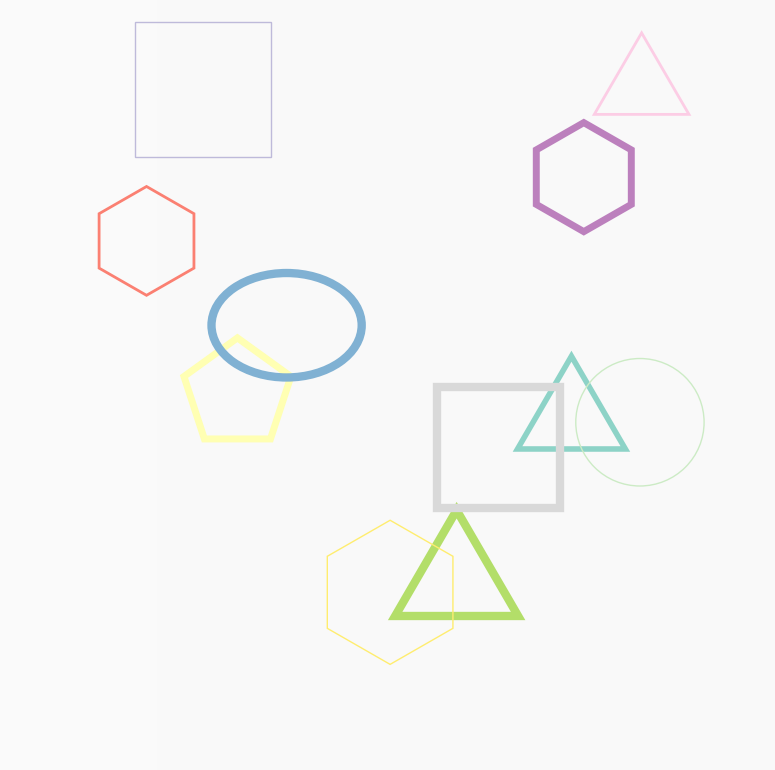[{"shape": "triangle", "thickness": 2, "radius": 0.4, "center": [0.737, 0.457]}, {"shape": "pentagon", "thickness": 2.5, "radius": 0.36, "center": [0.306, 0.489]}, {"shape": "square", "thickness": 0.5, "radius": 0.44, "center": [0.262, 0.883]}, {"shape": "hexagon", "thickness": 1, "radius": 0.35, "center": [0.189, 0.687]}, {"shape": "oval", "thickness": 3, "radius": 0.48, "center": [0.37, 0.578]}, {"shape": "triangle", "thickness": 3, "radius": 0.46, "center": [0.589, 0.246]}, {"shape": "triangle", "thickness": 1, "radius": 0.35, "center": [0.828, 0.887]}, {"shape": "square", "thickness": 3, "radius": 0.4, "center": [0.643, 0.419]}, {"shape": "hexagon", "thickness": 2.5, "radius": 0.35, "center": [0.753, 0.77]}, {"shape": "circle", "thickness": 0.5, "radius": 0.41, "center": [0.826, 0.452]}, {"shape": "hexagon", "thickness": 0.5, "radius": 0.47, "center": [0.503, 0.231]}]